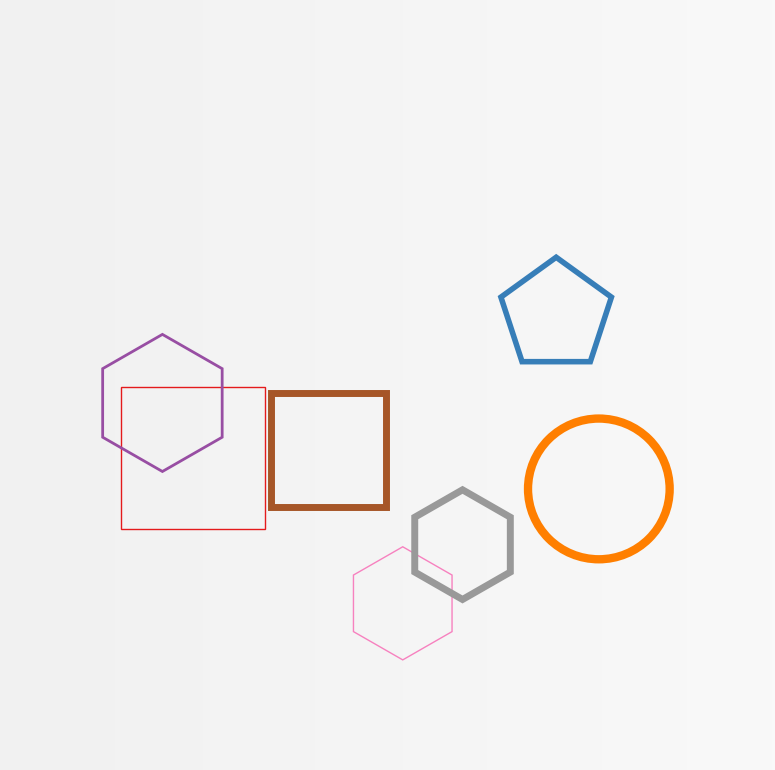[{"shape": "square", "thickness": 0.5, "radius": 0.46, "center": [0.249, 0.405]}, {"shape": "pentagon", "thickness": 2, "radius": 0.37, "center": [0.718, 0.591]}, {"shape": "hexagon", "thickness": 1, "radius": 0.45, "center": [0.21, 0.477]}, {"shape": "circle", "thickness": 3, "radius": 0.46, "center": [0.773, 0.365]}, {"shape": "square", "thickness": 2.5, "radius": 0.37, "center": [0.424, 0.416]}, {"shape": "hexagon", "thickness": 0.5, "radius": 0.37, "center": [0.52, 0.216]}, {"shape": "hexagon", "thickness": 2.5, "radius": 0.36, "center": [0.597, 0.293]}]